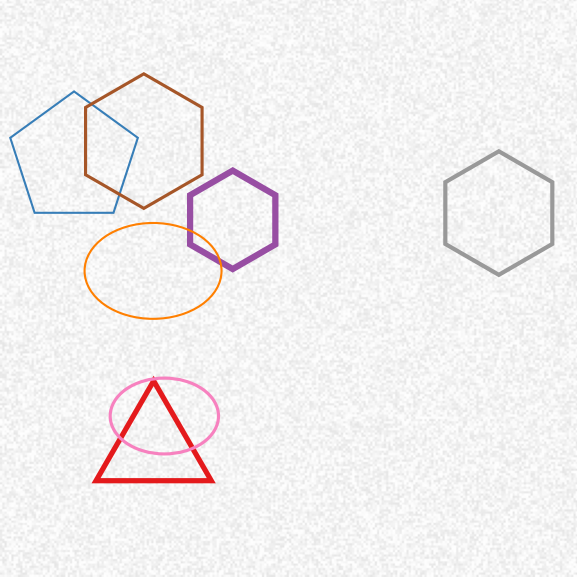[{"shape": "triangle", "thickness": 2.5, "radius": 0.58, "center": [0.266, 0.224]}, {"shape": "pentagon", "thickness": 1, "radius": 0.58, "center": [0.128, 0.725]}, {"shape": "hexagon", "thickness": 3, "radius": 0.43, "center": [0.403, 0.618]}, {"shape": "oval", "thickness": 1, "radius": 0.59, "center": [0.265, 0.53]}, {"shape": "hexagon", "thickness": 1.5, "radius": 0.58, "center": [0.249, 0.755]}, {"shape": "oval", "thickness": 1.5, "radius": 0.47, "center": [0.285, 0.279]}, {"shape": "hexagon", "thickness": 2, "radius": 0.53, "center": [0.864, 0.63]}]